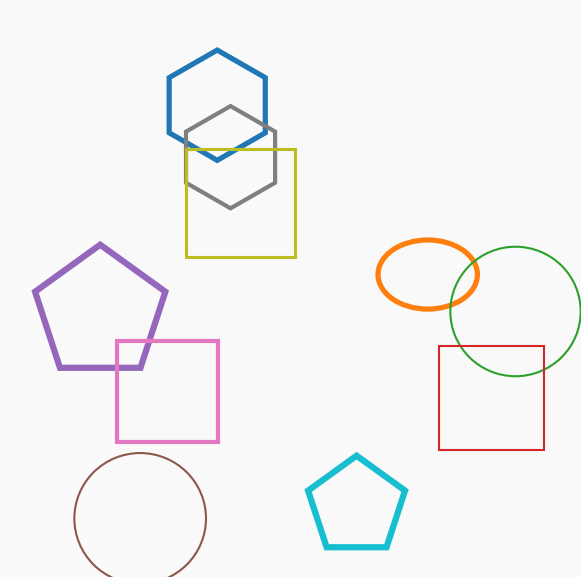[{"shape": "hexagon", "thickness": 2.5, "radius": 0.48, "center": [0.374, 0.817]}, {"shape": "oval", "thickness": 2.5, "radius": 0.43, "center": [0.736, 0.524]}, {"shape": "circle", "thickness": 1, "radius": 0.56, "center": [0.887, 0.46]}, {"shape": "square", "thickness": 1, "radius": 0.45, "center": [0.846, 0.31]}, {"shape": "pentagon", "thickness": 3, "radius": 0.59, "center": [0.172, 0.458]}, {"shape": "circle", "thickness": 1, "radius": 0.57, "center": [0.241, 0.101]}, {"shape": "square", "thickness": 2, "radius": 0.43, "center": [0.288, 0.321]}, {"shape": "hexagon", "thickness": 2, "radius": 0.44, "center": [0.397, 0.727]}, {"shape": "square", "thickness": 1.5, "radius": 0.47, "center": [0.413, 0.648]}, {"shape": "pentagon", "thickness": 3, "radius": 0.44, "center": [0.613, 0.122]}]